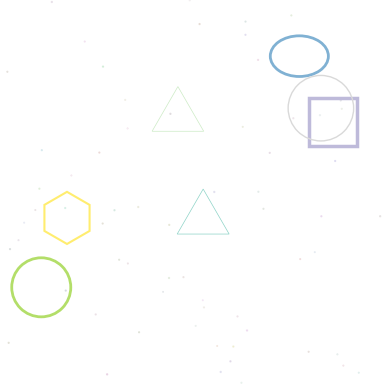[{"shape": "triangle", "thickness": 0.5, "radius": 0.39, "center": [0.528, 0.431]}, {"shape": "square", "thickness": 2.5, "radius": 0.31, "center": [0.865, 0.683]}, {"shape": "oval", "thickness": 2, "radius": 0.38, "center": [0.777, 0.854]}, {"shape": "circle", "thickness": 2, "radius": 0.38, "center": [0.107, 0.254]}, {"shape": "circle", "thickness": 1, "radius": 0.43, "center": [0.833, 0.719]}, {"shape": "triangle", "thickness": 0.5, "radius": 0.39, "center": [0.462, 0.698]}, {"shape": "hexagon", "thickness": 1.5, "radius": 0.34, "center": [0.174, 0.434]}]